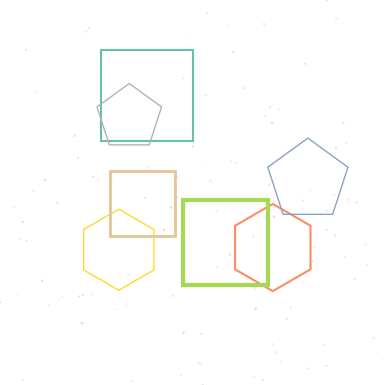[{"shape": "square", "thickness": 1.5, "radius": 0.59, "center": [0.382, 0.751]}, {"shape": "hexagon", "thickness": 1.5, "radius": 0.57, "center": [0.709, 0.357]}, {"shape": "pentagon", "thickness": 1, "radius": 0.55, "center": [0.8, 0.532]}, {"shape": "square", "thickness": 3, "radius": 0.55, "center": [0.587, 0.371]}, {"shape": "hexagon", "thickness": 1, "radius": 0.53, "center": [0.309, 0.351]}, {"shape": "square", "thickness": 2, "radius": 0.42, "center": [0.371, 0.471]}, {"shape": "pentagon", "thickness": 1, "radius": 0.44, "center": [0.336, 0.695]}]